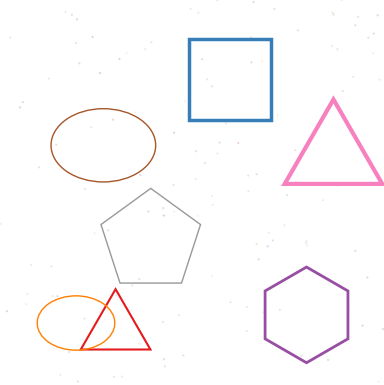[{"shape": "triangle", "thickness": 1.5, "radius": 0.52, "center": [0.3, 0.144]}, {"shape": "square", "thickness": 2.5, "radius": 0.53, "center": [0.597, 0.793]}, {"shape": "hexagon", "thickness": 2, "radius": 0.62, "center": [0.796, 0.182]}, {"shape": "oval", "thickness": 1, "radius": 0.5, "center": [0.197, 0.161]}, {"shape": "oval", "thickness": 1, "radius": 0.68, "center": [0.268, 0.623]}, {"shape": "triangle", "thickness": 3, "radius": 0.73, "center": [0.866, 0.595]}, {"shape": "pentagon", "thickness": 1, "radius": 0.68, "center": [0.392, 0.375]}]